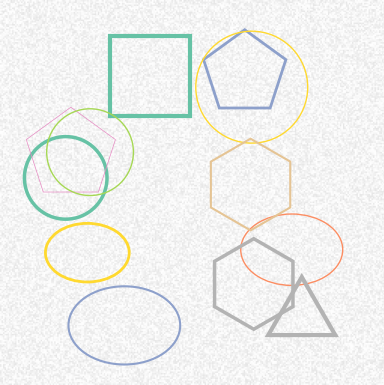[{"shape": "circle", "thickness": 2.5, "radius": 0.54, "center": [0.171, 0.538]}, {"shape": "square", "thickness": 3, "radius": 0.52, "center": [0.389, 0.803]}, {"shape": "oval", "thickness": 1, "radius": 0.66, "center": [0.758, 0.351]}, {"shape": "oval", "thickness": 1.5, "radius": 0.73, "center": [0.323, 0.155]}, {"shape": "pentagon", "thickness": 2, "radius": 0.56, "center": [0.636, 0.81]}, {"shape": "pentagon", "thickness": 0.5, "radius": 0.61, "center": [0.184, 0.6]}, {"shape": "circle", "thickness": 1, "radius": 0.56, "center": [0.234, 0.605]}, {"shape": "oval", "thickness": 2, "radius": 0.54, "center": [0.227, 0.344]}, {"shape": "circle", "thickness": 1, "radius": 0.73, "center": [0.654, 0.774]}, {"shape": "hexagon", "thickness": 1.5, "radius": 0.6, "center": [0.651, 0.521]}, {"shape": "hexagon", "thickness": 2.5, "radius": 0.59, "center": [0.659, 0.262]}, {"shape": "triangle", "thickness": 3, "radius": 0.5, "center": [0.784, 0.18]}]